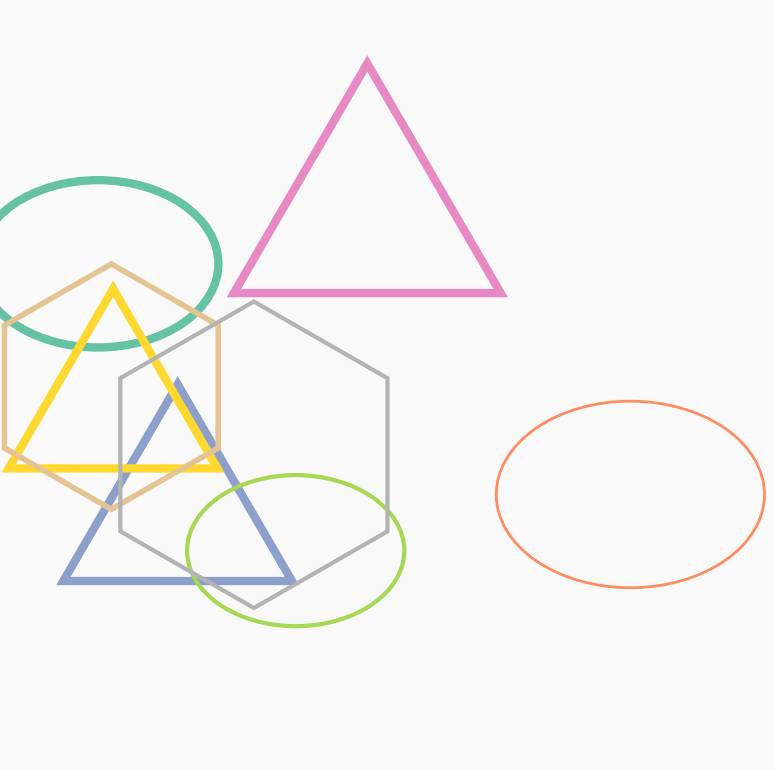[{"shape": "oval", "thickness": 3, "radius": 0.78, "center": [0.127, 0.657]}, {"shape": "oval", "thickness": 1, "radius": 0.87, "center": [0.813, 0.358]}, {"shape": "triangle", "thickness": 3, "radius": 0.85, "center": [0.229, 0.331]}, {"shape": "triangle", "thickness": 3, "radius": 0.99, "center": [0.474, 0.719]}, {"shape": "oval", "thickness": 1.5, "radius": 0.7, "center": [0.382, 0.285]}, {"shape": "triangle", "thickness": 3, "radius": 0.78, "center": [0.146, 0.469]}, {"shape": "hexagon", "thickness": 2, "radius": 0.8, "center": [0.144, 0.498]}, {"shape": "hexagon", "thickness": 1.5, "radius": 0.99, "center": [0.328, 0.409]}]